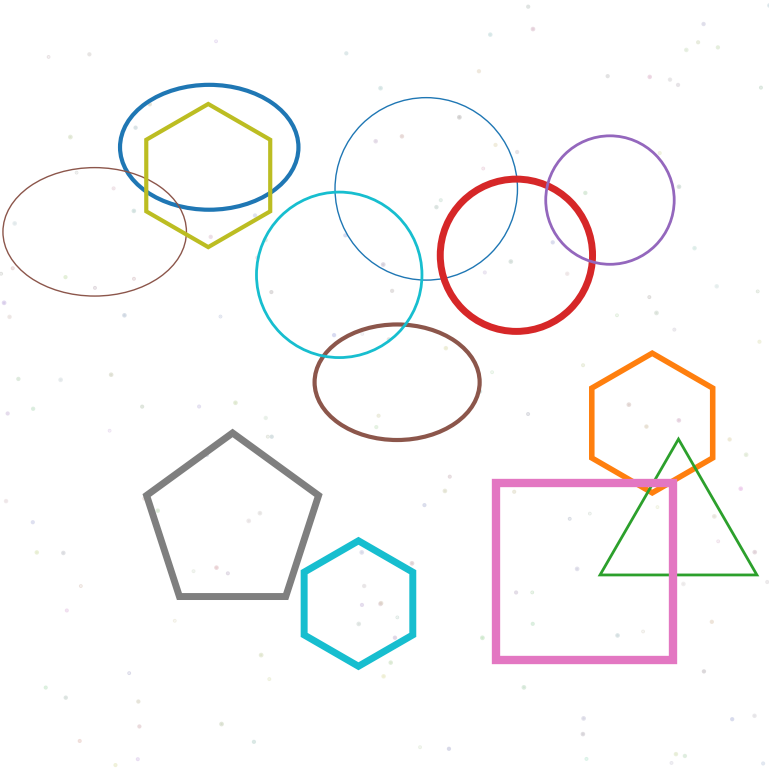[{"shape": "oval", "thickness": 1.5, "radius": 0.58, "center": [0.272, 0.809]}, {"shape": "circle", "thickness": 0.5, "radius": 0.59, "center": [0.554, 0.755]}, {"shape": "hexagon", "thickness": 2, "radius": 0.45, "center": [0.847, 0.451]}, {"shape": "triangle", "thickness": 1, "radius": 0.59, "center": [0.881, 0.312]}, {"shape": "circle", "thickness": 2.5, "radius": 0.49, "center": [0.671, 0.668]}, {"shape": "circle", "thickness": 1, "radius": 0.42, "center": [0.792, 0.74]}, {"shape": "oval", "thickness": 0.5, "radius": 0.6, "center": [0.123, 0.699]}, {"shape": "oval", "thickness": 1.5, "radius": 0.54, "center": [0.516, 0.504]}, {"shape": "square", "thickness": 3, "radius": 0.57, "center": [0.759, 0.258]}, {"shape": "pentagon", "thickness": 2.5, "radius": 0.59, "center": [0.302, 0.32]}, {"shape": "hexagon", "thickness": 1.5, "radius": 0.46, "center": [0.27, 0.772]}, {"shape": "hexagon", "thickness": 2.5, "radius": 0.41, "center": [0.466, 0.216]}, {"shape": "circle", "thickness": 1, "radius": 0.54, "center": [0.441, 0.643]}]